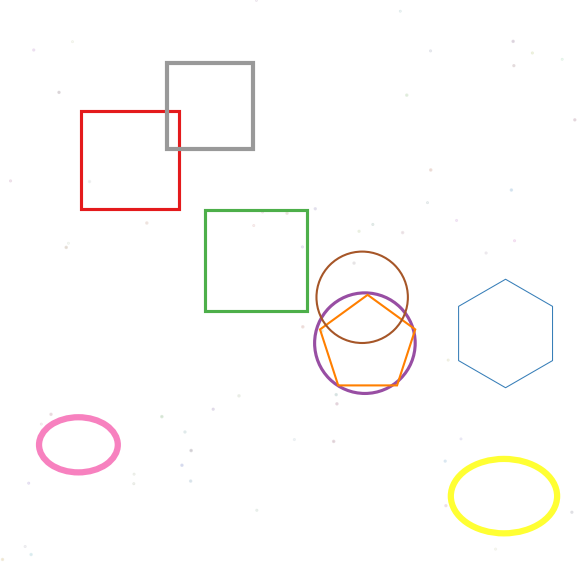[{"shape": "square", "thickness": 1.5, "radius": 0.42, "center": [0.225, 0.722]}, {"shape": "hexagon", "thickness": 0.5, "radius": 0.47, "center": [0.875, 0.422]}, {"shape": "square", "thickness": 1.5, "radius": 0.44, "center": [0.443, 0.548]}, {"shape": "circle", "thickness": 1.5, "radius": 0.44, "center": [0.632, 0.405]}, {"shape": "pentagon", "thickness": 1, "radius": 0.43, "center": [0.637, 0.402]}, {"shape": "oval", "thickness": 3, "radius": 0.46, "center": [0.873, 0.14]}, {"shape": "circle", "thickness": 1, "radius": 0.4, "center": [0.627, 0.484]}, {"shape": "oval", "thickness": 3, "radius": 0.34, "center": [0.136, 0.229]}, {"shape": "square", "thickness": 2, "radius": 0.37, "center": [0.364, 0.816]}]